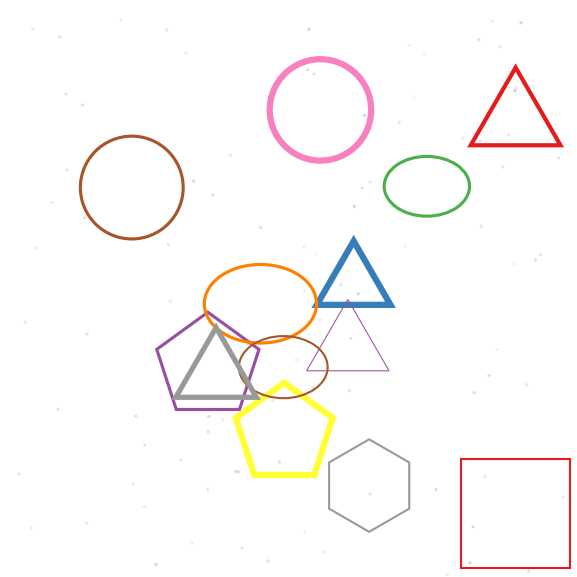[{"shape": "square", "thickness": 1, "radius": 0.47, "center": [0.892, 0.11]}, {"shape": "triangle", "thickness": 2, "radius": 0.45, "center": [0.893, 0.792]}, {"shape": "triangle", "thickness": 3, "radius": 0.37, "center": [0.612, 0.508]}, {"shape": "oval", "thickness": 1.5, "radius": 0.37, "center": [0.739, 0.677]}, {"shape": "triangle", "thickness": 0.5, "radius": 0.41, "center": [0.602, 0.398]}, {"shape": "pentagon", "thickness": 1.5, "radius": 0.47, "center": [0.36, 0.365]}, {"shape": "oval", "thickness": 1.5, "radius": 0.49, "center": [0.451, 0.473]}, {"shape": "pentagon", "thickness": 3, "radius": 0.44, "center": [0.492, 0.248]}, {"shape": "circle", "thickness": 1.5, "radius": 0.45, "center": [0.228, 0.674]}, {"shape": "oval", "thickness": 1, "radius": 0.38, "center": [0.491, 0.363]}, {"shape": "circle", "thickness": 3, "radius": 0.44, "center": [0.555, 0.809]}, {"shape": "triangle", "thickness": 2.5, "radius": 0.4, "center": [0.374, 0.351]}, {"shape": "hexagon", "thickness": 1, "radius": 0.4, "center": [0.639, 0.158]}]